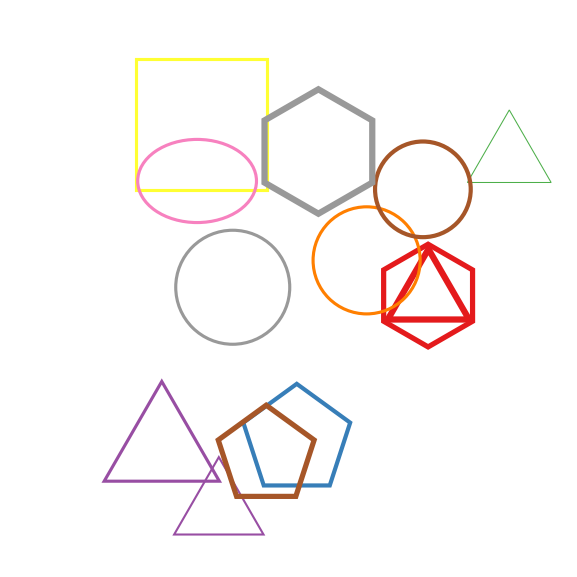[{"shape": "triangle", "thickness": 3, "radius": 0.41, "center": [0.742, 0.487]}, {"shape": "hexagon", "thickness": 2.5, "radius": 0.44, "center": [0.741, 0.487]}, {"shape": "pentagon", "thickness": 2, "radius": 0.49, "center": [0.514, 0.237]}, {"shape": "triangle", "thickness": 0.5, "radius": 0.42, "center": [0.882, 0.725]}, {"shape": "triangle", "thickness": 1.5, "radius": 0.58, "center": [0.28, 0.223]}, {"shape": "triangle", "thickness": 1, "radius": 0.45, "center": [0.379, 0.118]}, {"shape": "circle", "thickness": 1.5, "radius": 0.46, "center": [0.635, 0.548]}, {"shape": "square", "thickness": 1.5, "radius": 0.57, "center": [0.349, 0.784]}, {"shape": "circle", "thickness": 2, "radius": 0.41, "center": [0.732, 0.671]}, {"shape": "pentagon", "thickness": 2.5, "radius": 0.44, "center": [0.461, 0.21]}, {"shape": "oval", "thickness": 1.5, "radius": 0.51, "center": [0.341, 0.686]}, {"shape": "circle", "thickness": 1.5, "radius": 0.49, "center": [0.403, 0.502]}, {"shape": "hexagon", "thickness": 3, "radius": 0.54, "center": [0.551, 0.737]}]